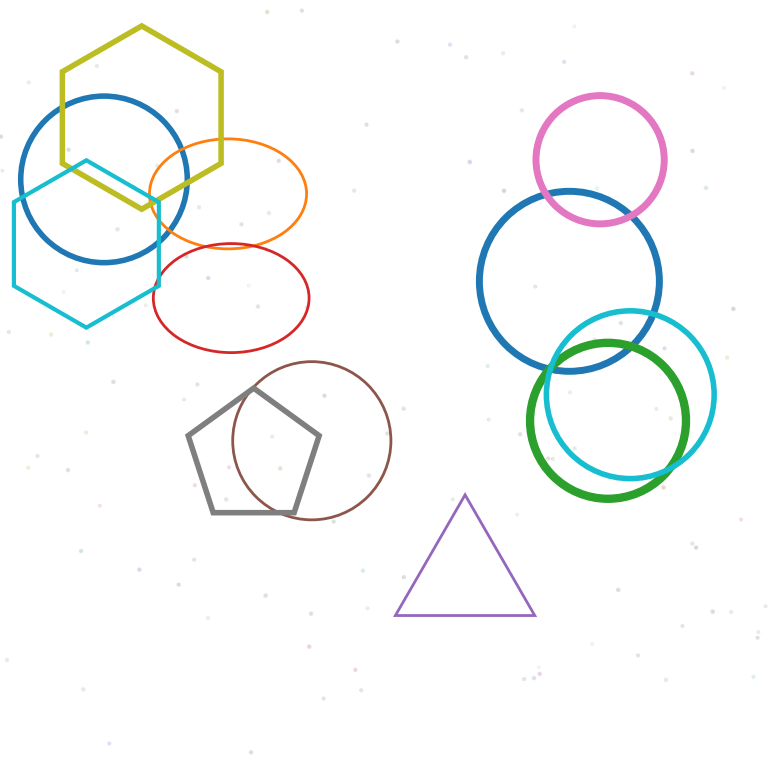[{"shape": "circle", "thickness": 2.5, "radius": 0.58, "center": [0.739, 0.635]}, {"shape": "circle", "thickness": 2, "radius": 0.54, "center": [0.135, 0.767]}, {"shape": "oval", "thickness": 1, "radius": 0.51, "center": [0.296, 0.748]}, {"shape": "circle", "thickness": 3, "radius": 0.51, "center": [0.79, 0.454]}, {"shape": "oval", "thickness": 1, "radius": 0.51, "center": [0.3, 0.613]}, {"shape": "triangle", "thickness": 1, "radius": 0.52, "center": [0.604, 0.253]}, {"shape": "circle", "thickness": 1, "radius": 0.51, "center": [0.405, 0.428]}, {"shape": "circle", "thickness": 2.5, "radius": 0.42, "center": [0.779, 0.793]}, {"shape": "pentagon", "thickness": 2, "radius": 0.45, "center": [0.329, 0.407]}, {"shape": "hexagon", "thickness": 2, "radius": 0.59, "center": [0.184, 0.847]}, {"shape": "hexagon", "thickness": 1.5, "radius": 0.54, "center": [0.112, 0.683]}, {"shape": "circle", "thickness": 2, "radius": 0.54, "center": [0.819, 0.487]}]